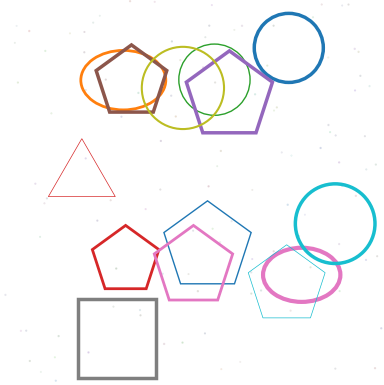[{"shape": "pentagon", "thickness": 1, "radius": 0.6, "center": [0.539, 0.359]}, {"shape": "circle", "thickness": 2.5, "radius": 0.45, "center": [0.75, 0.876]}, {"shape": "oval", "thickness": 2, "radius": 0.55, "center": [0.32, 0.792]}, {"shape": "circle", "thickness": 1, "radius": 0.46, "center": [0.557, 0.793]}, {"shape": "triangle", "thickness": 0.5, "radius": 0.5, "center": [0.213, 0.539]}, {"shape": "pentagon", "thickness": 2, "radius": 0.45, "center": [0.326, 0.324]}, {"shape": "pentagon", "thickness": 2.5, "radius": 0.59, "center": [0.596, 0.75]}, {"shape": "pentagon", "thickness": 2.5, "radius": 0.48, "center": [0.341, 0.787]}, {"shape": "pentagon", "thickness": 2, "radius": 0.54, "center": [0.503, 0.307]}, {"shape": "oval", "thickness": 3, "radius": 0.5, "center": [0.784, 0.286]}, {"shape": "square", "thickness": 2.5, "radius": 0.51, "center": [0.304, 0.121]}, {"shape": "circle", "thickness": 1.5, "radius": 0.53, "center": [0.475, 0.772]}, {"shape": "pentagon", "thickness": 0.5, "radius": 0.52, "center": [0.745, 0.259]}, {"shape": "circle", "thickness": 2.5, "radius": 0.52, "center": [0.871, 0.419]}]